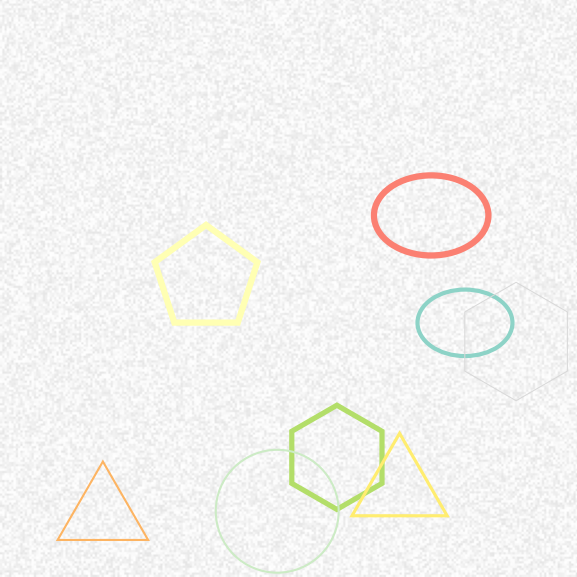[{"shape": "oval", "thickness": 2, "radius": 0.41, "center": [0.805, 0.44]}, {"shape": "pentagon", "thickness": 3, "radius": 0.47, "center": [0.357, 0.516]}, {"shape": "oval", "thickness": 3, "radius": 0.5, "center": [0.747, 0.626]}, {"shape": "triangle", "thickness": 1, "radius": 0.45, "center": [0.178, 0.109]}, {"shape": "hexagon", "thickness": 2.5, "radius": 0.45, "center": [0.583, 0.207]}, {"shape": "hexagon", "thickness": 0.5, "radius": 0.51, "center": [0.894, 0.408]}, {"shape": "circle", "thickness": 1, "radius": 0.53, "center": [0.48, 0.114]}, {"shape": "triangle", "thickness": 1.5, "radius": 0.48, "center": [0.692, 0.154]}]